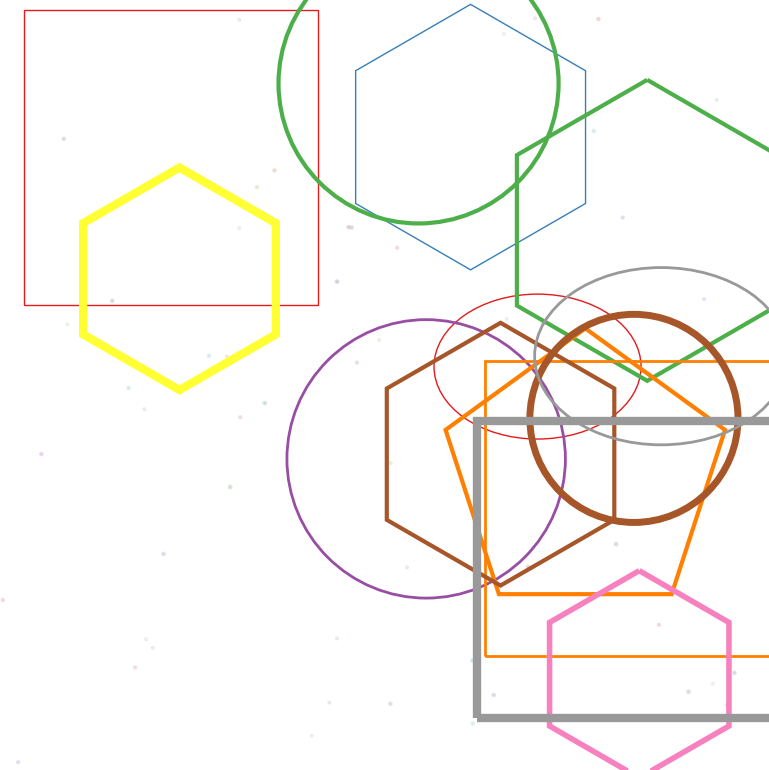[{"shape": "square", "thickness": 0.5, "radius": 0.96, "center": [0.222, 0.796]}, {"shape": "oval", "thickness": 0.5, "radius": 0.67, "center": [0.698, 0.524]}, {"shape": "hexagon", "thickness": 0.5, "radius": 0.86, "center": [0.611, 0.822]}, {"shape": "circle", "thickness": 1.5, "radius": 0.91, "center": [0.544, 0.892]}, {"shape": "hexagon", "thickness": 1.5, "radius": 0.98, "center": [0.841, 0.701]}, {"shape": "circle", "thickness": 1, "radius": 0.9, "center": [0.553, 0.404]}, {"shape": "square", "thickness": 1, "radius": 0.96, "center": [0.821, 0.34]}, {"shape": "pentagon", "thickness": 1.5, "radius": 0.95, "center": [0.76, 0.383]}, {"shape": "hexagon", "thickness": 3, "radius": 0.72, "center": [0.233, 0.638]}, {"shape": "circle", "thickness": 2.5, "radius": 0.68, "center": [0.823, 0.457]}, {"shape": "hexagon", "thickness": 1.5, "radius": 0.85, "center": [0.65, 0.41]}, {"shape": "hexagon", "thickness": 2, "radius": 0.67, "center": [0.83, 0.124]}, {"shape": "square", "thickness": 3, "radius": 0.96, "center": [0.812, 0.261]}, {"shape": "oval", "thickness": 1, "radius": 0.82, "center": [0.859, 0.537]}]